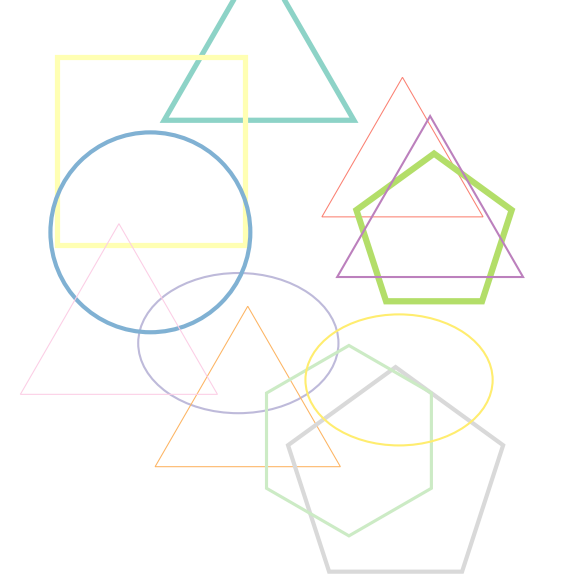[{"shape": "triangle", "thickness": 2.5, "radius": 0.95, "center": [0.449, 0.886]}, {"shape": "square", "thickness": 2.5, "radius": 0.81, "center": [0.261, 0.737]}, {"shape": "oval", "thickness": 1, "radius": 0.87, "center": [0.413, 0.405]}, {"shape": "triangle", "thickness": 0.5, "radius": 0.81, "center": [0.697, 0.704]}, {"shape": "circle", "thickness": 2, "radius": 0.87, "center": [0.26, 0.597]}, {"shape": "triangle", "thickness": 0.5, "radius": 0.93, "center": [0.429, 0.284]}, {"shape": "pentagon", "thickness": 3, "radius": 0.71, "center": [0.752, 0.592]}, {"shape": "triangle", "thickness": 0.5, "radius": 0.99, "center": [0.206, 0.415]}, {"shape": "pentagon", "thickness": 2, "radius": 0.98, "center": [0.685, 0.168]}, {"shape": "triangle", "thickness": 1, "radius": 0.93, "center": [0.745, 0.612]}, {"shape": "hexagon", "thickness": 1.5, "radius": 0.82, "center": [0.604, 0.236]}, {"shape": "oval", "thickness": 1, "radius": 0.81, "center": [0.691, 0.341]}]